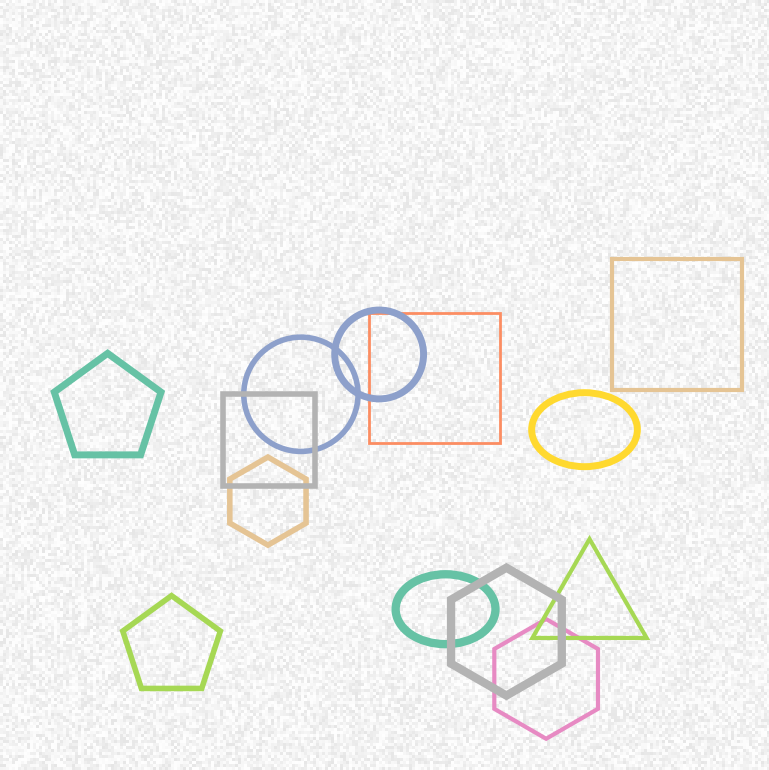[{"shape": "oval", "thickness": 3, "radius": 0.32, "center": [0.579, 0.209]}, {"shape": "pentagon", "thickness": 2.5, "radius": 0.36, "center": [0.14, 0.468]}, {"shape": "square", "thickness": 1, "radius": 0.42, "center": [0.564, 0.51]}, {"shape": "circle", "thickness": 2.5, "radius": 0.29, "center": [0.492, 0.54]}, {"shape": "circle", "thickness": 2, "radius": 0.37, "center": [0.391, 0.488]}, {"shape": "hexagon", "thickness": 1.5, "radius": 0.39, "center": [0.709, 0.118]}, {"shape": "pentagon", "thickness": 2, "radius": 0.33, "center": [0.223, 0.16]}, {"shape": "triangle", "thickness": 1.5, "radius": 0.43, "center": [0.766, 0.214]}, {"shape": "oval", "thickness": 2.5, "radius": 0.34, "center": [0.759, 0.442]}, {"shape": "square", "thickness": 1.5, "radius": 0.42, "center": [0.879, 0.579]}, {"shape": "hexagon", "thickness": 2, "radius": 0.29, "center": [0.348, 0.349]}, {"shape": "hexagon", "thickness": 3, "radius": 0.42, "center": [0.658, 0.18]}, {"shape": "square", "thickness": 2, "radius": 0.3, "center": [0.349, 0.429]}]